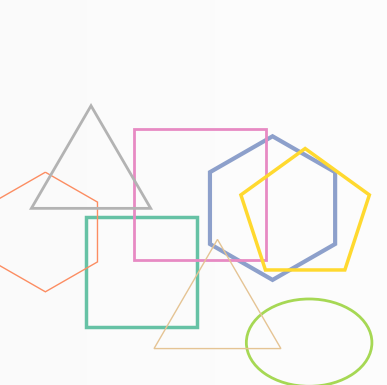[{"shape": "square", "thickness": 2.5, "radius": 0.72, "center": [0.366, 0.294]}, {"shape": "hexagon", "thickness": 1, "radius": 0.78, "center": [0.117, 0.397]}, {"shape": "hexagon", "thickness": 3, "radius": 0.93, "center": [0.703, 0.459]}, {"shape": "square", "thickness": 2, "radius": 0.85, "center": [0.516, 0.494]}, {"shape": "oval", "thickness": 2, "radius": 0.81, "center": [0.798, 0.11]}, {"shape": "pentagon", "thickness": 2.5, "radius": 0.87, "center": [0.787, 0.44]}, {"shape": "triangle", "thickness": 1, "radius": 0.95, "center": [0.561, 0.189]}, {"shape": "triangle", "thickness": 2, "radius": 0.89, "center": [0.235, 0.548]}]